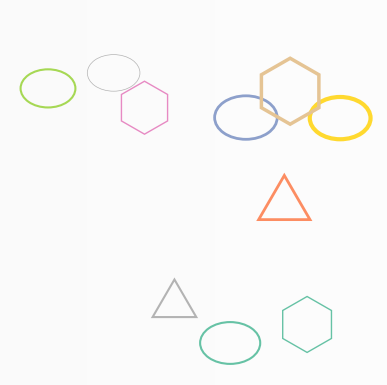[{"shape": "oval", "thickness": 1.5, "radius": 0.39, "center": [0.594, 0.109]}, {"shape": "hexagon", "thickness": 1, "radius": 0.36, "center": [0.792, 0.157]}, {"shape": "triangle", "thickness": 2, "radius": 0.38, "center": [0.734, 0.468]}, {"shape": "oval", "thickness": 2, "radius": 0.4, "center": [0.635, 0.695]}, {"shape": "hexagon", "thickness": 1, "radius": 0.34, "center": [0.373, 0.72]}, {"shape": "oval", "thickness": 1.5, "radius": 0.35, "center": [0.124, 0.77]}, {"shape": "oval", "thickness": 3, "radius": 0.39, "center": [0.878, 0.693]}, {"shape": "hexagon", "thickness": 2.5, "radius": 0.43, "center": [0.749, 0.763]}, {"shape": "triangle", "thickness": 1.5, "radius": 0.33, "center": [0.45, 0.209]}, {"shape": "oval", "thickness": 0.5, "radius": 0.34, "center": [0.293, 0.811]}]